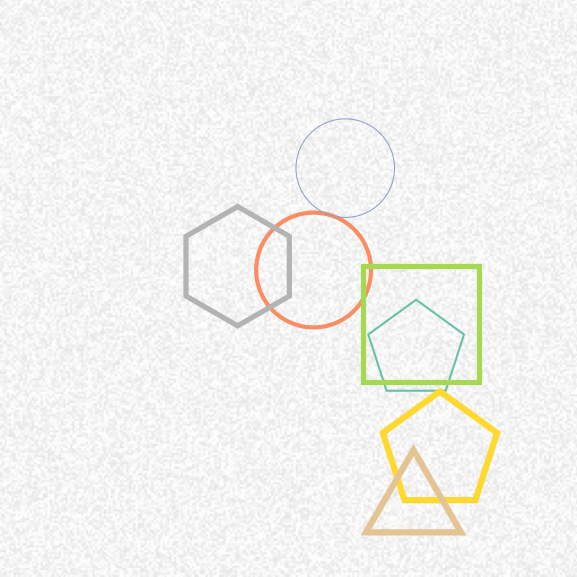[{"shape": "pentagon", "thickness": 1, "radius": 0.44, "center": [0.721, 0.393]}, {"shape": "circle", "thickness": 2, "radius": 0.5, "center": [0.543, 0.532]}, {"shape": "circle", "thickness": 0.5, "radius": 0.43, "center": [0.598, 0.708]}, {"shape": "square", "thickness": 2.5, "radius": 0.5, "center": [0.729, 0.438]}, {"shape": "pentagon", "thickness": 3, "radius": 0.52, "center": [0.762, 0.217]}, {"shape": "triangle", "thickness": 3, "radius": 0.48, "center": [0.716, 0.125]}, {"shape": "hexagon", "thickness": 2.5, "radius": 0.52, "center": [0.412, 0.538]}]